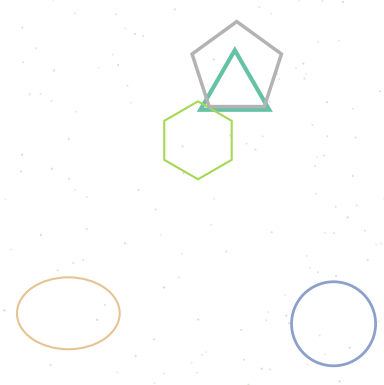[{"shape": "triangle", "thickness": 3, "radius": 0.52, "center": [0.61, 0.766]}, {"shape": "circle", "thickness": 2, "radius": 0.55, "center": [0.866, 0.159]}, {"shape": "hexagon", "thickness": 1.5, "radius": 0.51, "center": [0.514, 0.636]}, {"shape": "oval", "thickness": 1.5, "radius": 0.67, "center": [0.177, 0.186]}, {"shape": "pentagon", "thickness": 2.5, "radius": 0.61, "center": [0.615, 0.822]}]